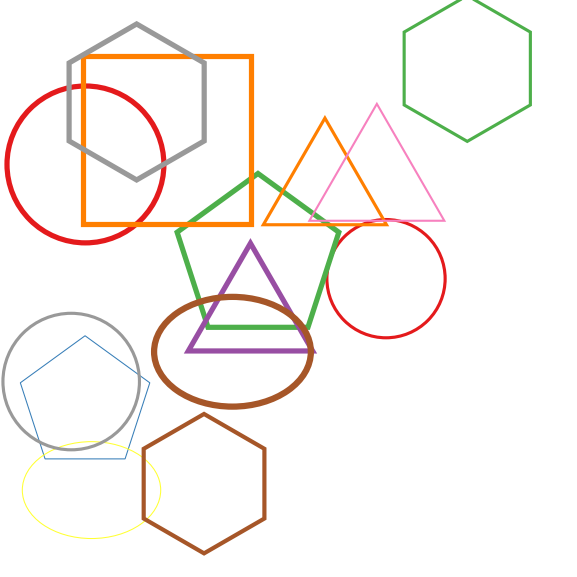[{"shape": "circle", "thickness": 2.5, "radius": 0.68, "center": [0.148, 0.714]}, {"shape": "circle", "thickness": 1.5, "radius": 0.51, "center": [0.668, 0.517]}, {"shape": "pentagon", "thickness": 0.5, "radius": 0.59, "center": [0.147, 0.3]}, {"shape": "pentagon", "thickness": 2.5, "radius": 0.74, "center": [0.447, 0.551]}, {"shape": "hexagon", "thickness": 1.5, "radius": 0.63, "center": [0.809, 0.88]}, {"shape": "triangle", "thickness": 2.5, "radius": 0.62, "center": [0.434, 0.454]}, {"shape": "triangle", "thickness": 1.5, "radius": 0.62, "center": [0.563, 0.672]}, {"shape": "square", "thickness": 2.5, "radius": 0.73, "center": [0.289, 0.757]}, {"shape": "oval", "thickness": 0.5, "radius": 0.6, "center": [0.158, 0.15]}, {"shape": "hexagon", "thickness": 2, "radius": 0.6, "center": [0.353, 0.162]}, {"shape": "oval", "thickness": 3, "radius": 0.68, "center": [0.403, 0.39]}, {"shape": "triangle", "thickness": 1, "radius": 0.67, "center": [0.653, 0.684]}, {"shape": "hexagon", "thickness": 2.5, "radius": 0.68, "center": [0.237, 0.823]}, {"shape": "circle", "thickness": 1.5, "radius": 0.59, "center": [0.123, 0.338]}]